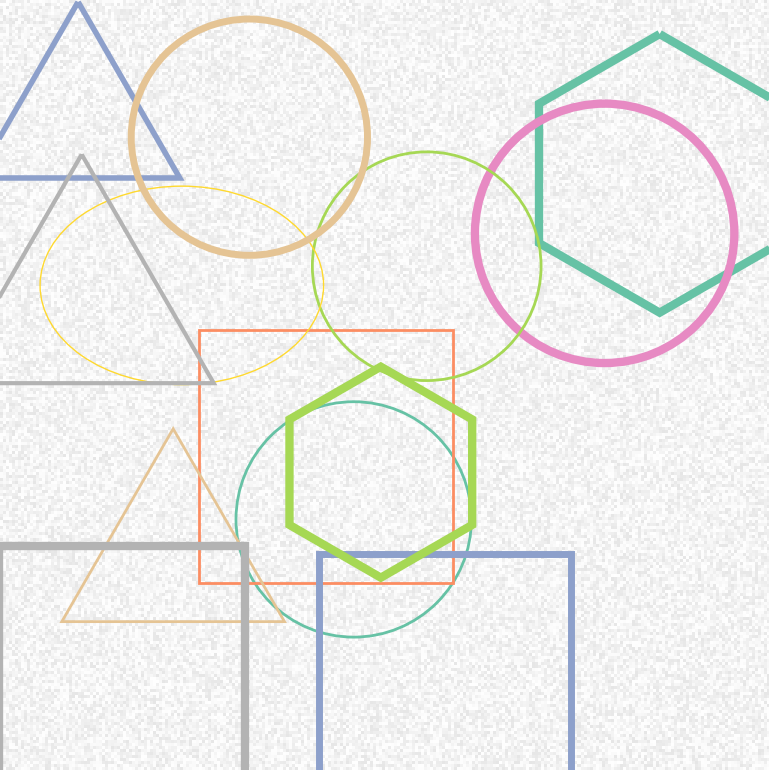[{"shape": "hexagon", "thickness": 3, "radius": 0.9, "center": [0.857, 0.775]}, {"shape": "circle", "thickness": 1, "radius": 0.76, "center": [0.459, 0.325]}, {"shape": "square", "thickness": 1, "radius": 0.82, "center": [0.423, 0.407]}, {"shape": "square", "thickness": 2.5, "radius": 0.82, "center": [0.577, 0.116]}, {"shape": "triangle", "thickness": 2, "radius": 0.76, "center": [0.101, 0.845]}, {"shape": "circle", "thickness": 3, "radius": 0.84, "center": [0.785, 0.697]}, {"shape": "circle", "thickness": 1, "radius": 0.74, "center": [0.554, 0.654]}, {"shape": "hexagon", "thickness": 3, "radius": 0.68, "center": [0.495, 0.387]}, {"shape": "oval", "thickness": 0.5, "radius": 0.92, "center": [0.236, 0.629]}, {"shape": "triangle", "thickness": 1, "radius": 0.83, "center": [0.225, 0.276]}, {"shape": "circle", "thickness": 2.5, "radius": 0.77, "center": [0.324, 0.822]}, {"shape": "triangle", "thickness": 1.5, "radius": 0.99, "center": [0.106, 0.601]}, {"shape": "square", "thickness": 3, "radius": 0.8, "center": [0.159, 0.132]}]